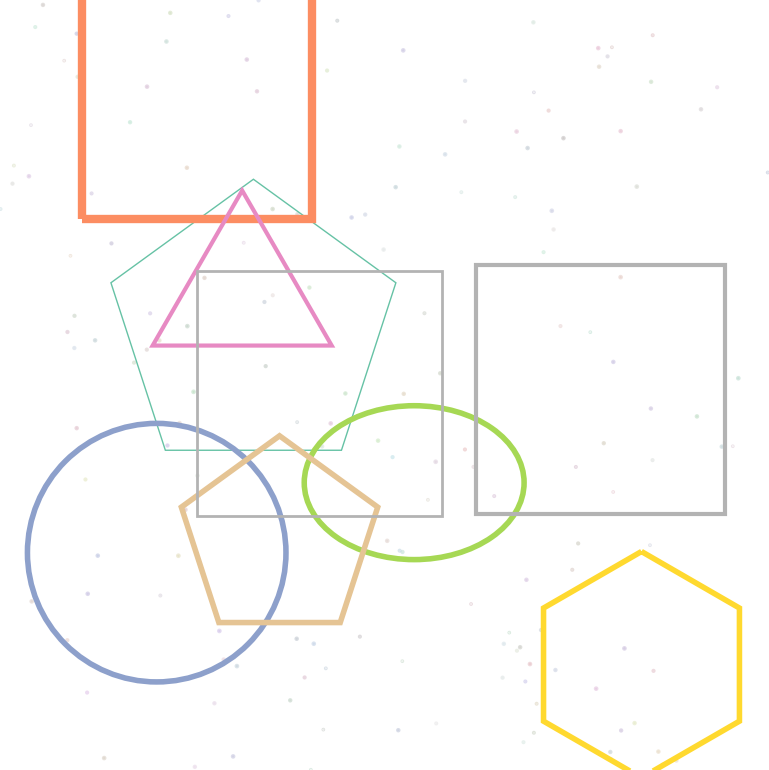[{"shape": "pentagon", "thickness": 0.5, "radius": 0.97, "center": [0.329, 0.573]}, {"shape": "square", "thickness": 3, "radius": 0.75, "center": [0.256, 0.865]}, {"shape": "circle", "thickness": 2, "radius": 0.84, "center": [0.204, 0.282]}, {"shape": "triangle", "thickness": 1.5, "radius": 0.67, "center": [0.315, 0.618]}, {"shape": "oval", "thickness": 2, "radius": 0.71, "center": [0.538, 0.373]}, {"shape": "hexagon", "thickness": 2, "radius": 0.73, "center": [0.833, 0.137]}, {"shape": "pentagon", "thickness": 2, "radius": 0.67, "center": [0.363, 0.3]}, {"shape": "square", "thickness": 1.5, "radius": 0.81, "center": [0.779, 0.494]}, {"shape": "square", "thickness": 1, "radius": 0.8, "center": [0.415, 0.489]}]